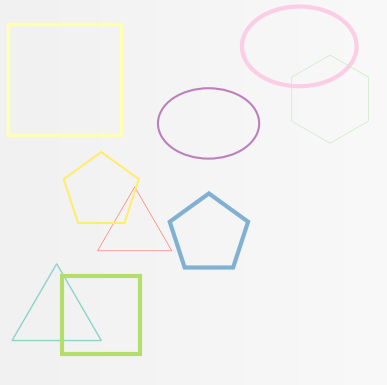[{"shape": "triangle", "thickness": 1, "radius": 0.66, "center": [0.146, 0.182]}, {"shape": "square", "thickness": 2.5, "radius": 0.72, "center": [0.166, 0.794]}, {"shape": "triangle", "thickness": 0.5, "radius": 0.55, "center": [0.348, 0.404]}, {"shape": "pentagon", "thickness": 3, "radius": 0.53, "center": [0.539, 0.391]}, {"shape": "square", "thickness": 3, "radius": 0.51, "center": [0.26, 0.182]}, {"shape": "oval", "thickness": 3, "radius": 0.74, "center": [0.772, 0.88]}, {"shape": "oval", "thickness": 1.5, "radius": 0.65, "center": [0.538, 0.679]}, {"shape": "hexagon", "thickness": 0.5, "radius": 0.57, "center": [0.852, 0.742]}, {"shape": "pentagon", "thickness": 1.5, "radius": 0.51, "center": [0.261, 0.503]}]